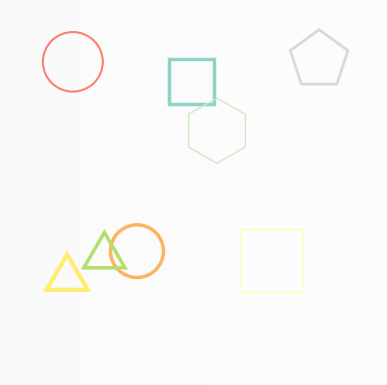[{"shape": "square", "thickness": 2.5, "radius": 0.29, "center": [0.494, 0.789]}, {"shape": "square", "thickness": 1, "radius": 0.41, "center": [0.7, 0.323]}, {"shape": "circle", "thickness": 1.5, "radius": 0.39, "center": [0.188, 0.839]}, {"shape": "circle", "thickness": 2.5, "radius": 0.34, "center": [0.353, 0.348]}, {"shape": "triangle", "thickness": 2.5, "radius": 0.31, "center": [0.269, 0.335]}, {"shape": "pentagon", "thickness": 2, "radius": 0.39, "center": [0.823, 0.845]}, {"shape": "hexagon", "thickness": 1, "radius": 0.42, "center": [0.56, 0.661]}, {"shape": "triangle", "thickness": 3, "radius": 0.31, "center": [0.173, 0.278]}]